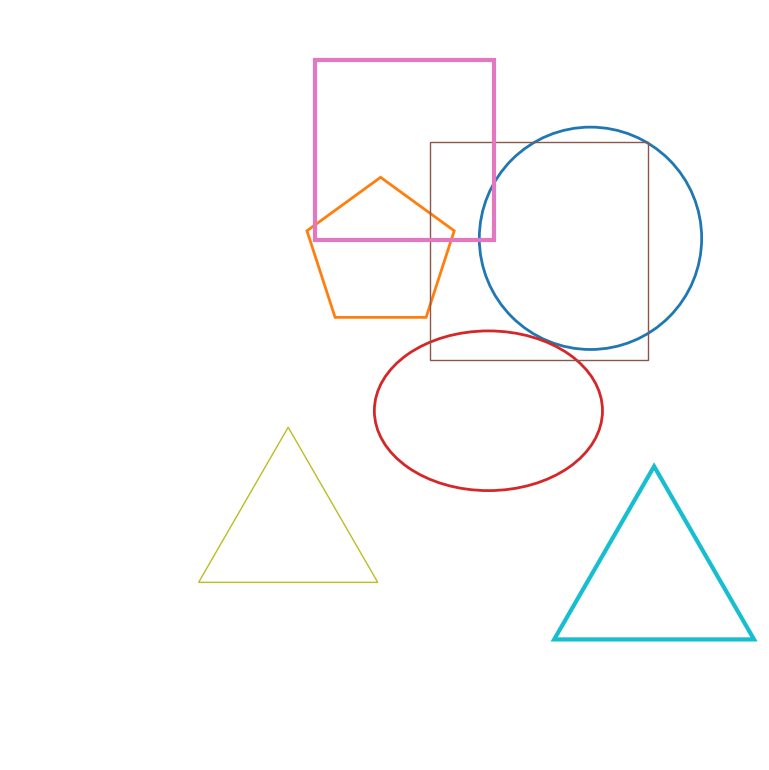[{"shape": "circle", "thickness": 1, "radius": 0.72, "center": [0.767, 0.691]}, {"shape": "pentagon", "thickness": 1, "radius": 0.5, "center": [0.494, 0.669]}, {"shape": "oval", "thickness": 1, "radius": 0.74, "center": [0.634, 0.467]}, {"shape": "square", "thickness": 0.5, "radius": 0.71, "center": [0.7, 0.674]}, {"shape": "square", "thickness": 1.5, "radius": 0.58, "center": [0.525, 0.805]}, {"shape": "triangle", "thickness": 0.5, "radius": 0.67, "center": [0.374, 0.311]}, {"shape": "triangle", "thickness": 1.5, "radius": 0.75, "center": [0.849, 0.245]}]